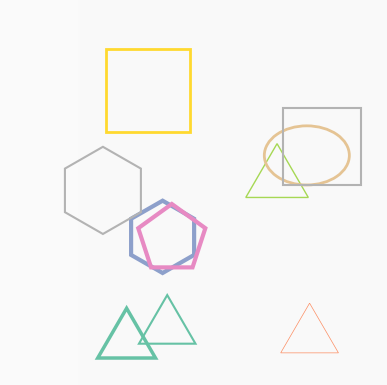[{"shape": "triangle", "thickness": 2.5, "radius": 0.43, "center": [0.327, 0.113]}, {"shape": "triangle", "thickness": 1.5, "radius": 0.42, "center": [0.432, 0.149]}, {"shape": "triangle", "thickness": 0.5, "radius": 0.43, "center": [0.799, 0.127]}, {"shape": "hexagon", "thickness": 3, "radius": 0.47, "center": [0.42, 0.385]}, {"shape": "pentagon", "thickness": 3, "radius": 0.46, "center": [0.443, 0.379]}, {"shape": "triangle", "thickness": 1, "radius": 0.47, "center": [0.715, 0.534]}, {"shape": "square", "thickness": 2, "radius": 0.54, "center": [0.381, 0.764]}, {"shape": "oval", "thickness": 2, "radius": 0.55, "center": [0.792, 0.596]}, {"shape": "hexagon", "thickness": 1.5, "radius": 0.57, "center": [0.266, 0.505]}, {"shape": "square", "thickness": 1.5, "radius": 0.5, "center": [0.831, 0.62]}]